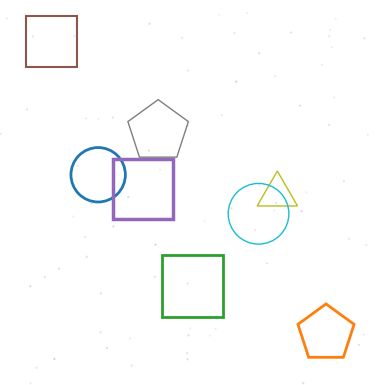[{"shape": "circle", "thickness": 2, "radius": 0.35, "center": [0.255, 0.546]}, {"shape": "pentagon", "thickness": 2, "radius": 0.38, "center": [0.847, 0.134]}, {"shape": "square", "thickness": 2, "radius": 0.4, "center": [0.499, 0.257]}, {"shape": "square", "thickness": 2.5, "radius": 0.39, "center": [0.372, 0.509]}, {"shape": "square", "thickness": 1.5, "radius": 0.33, "center": [0.134, 0.892]}, {"shape": "pentagon", "thickness": 1, "radius": 0.41, "center": [0.411, 0.659]}, {"shape": "triangle", "thickness": 1, "radius": 0.3, "center": [0.72, 0.495]}, {"shape": "circle", "thickness": 1, "radius": 0.39, "center": [0.672, 0.445]}]